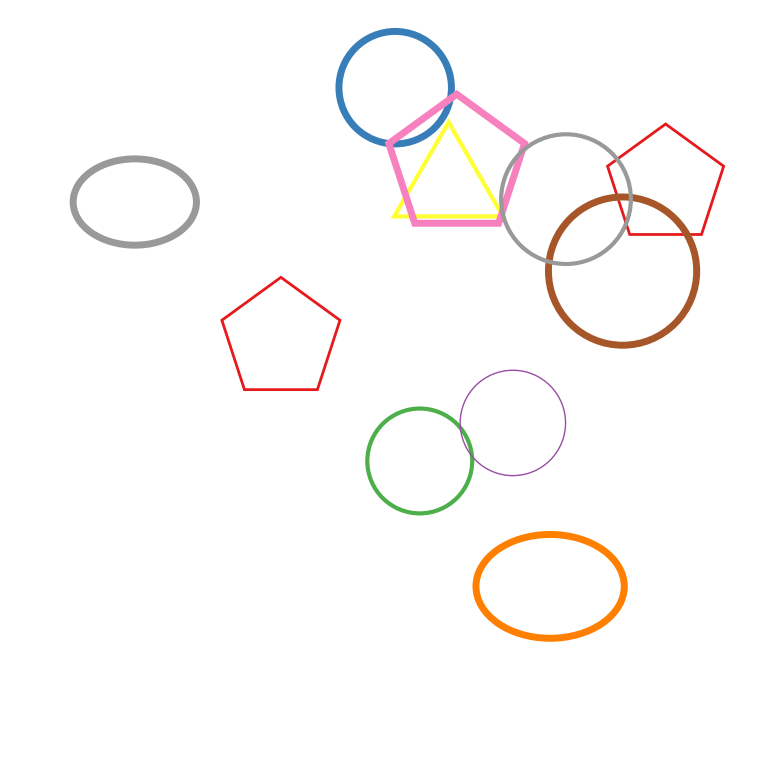[{"shape": "pentagon", "thickness": 1, "radius": 0.4, "center": [0.864, 0.76]}, {"shape": "pentagon", "thickness": 1, "radius": 0.4, "center": [0.365, 0.559]}, {"shape": "circle", "thickness": 2.5, "radius": 0.37, "center": [0.513, 0.886]}, {"shape": "circle", "thickness": 1.5, "radius": 0.34, "center": [0.545, 0.401]}, {"shape": "circle", "thickness": 0.5, "radius": 0.34, "center": [0.666, 0.451]}, {"shape": "oval", "thickness": 2.5, "radius": 0.48, "center": [0.714, 0.238]}, {"shape": "triangle", "thickness": 1.5, "radius": 0.41, "center": [0.583, 0.76]}, {"shape": "circle", "thickness": 2.5, "radius": 0.48, "center": [0.809, 0.648]}, {"shape": "pentagon", "thickness": 2.5, "radius": 0.46, "center": [0.593, 0.785]}, {"shape": "oval", "thickness": 2.5, "radius": 0.4, "center": [0.175, 0.738]}, {"shape": "circle", "thickness": 1.5, "radius": 0.42, "center": [0.735, 0.741]}]